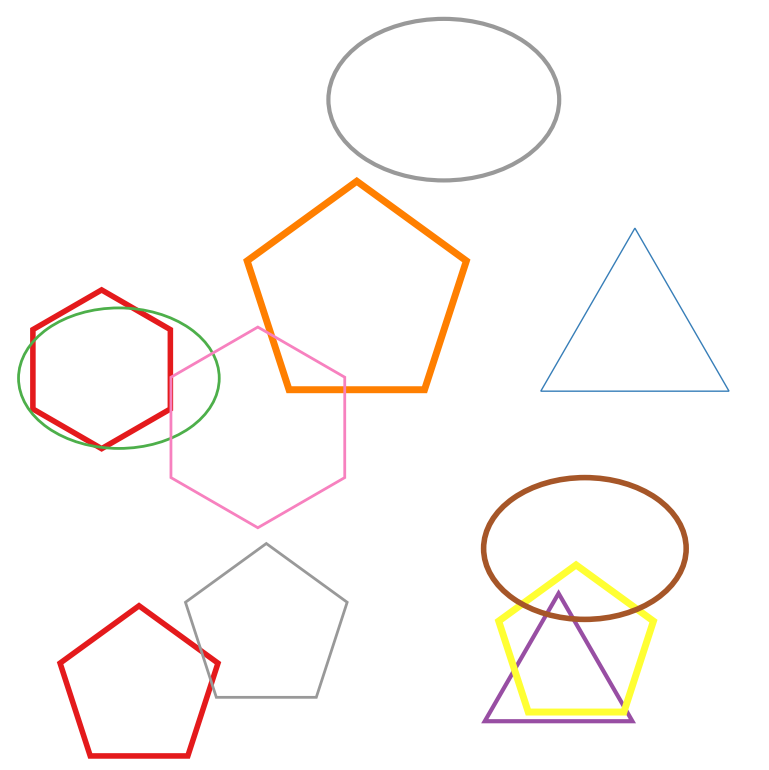[{"shape": "pentagon", "thickness": 2, "radius": 0.54, "center": [0.181, 0.105]}, {"shape": "hexagon", "thickness": 2, "radius": 0.52, "center": [0.132, 0.52]}, {"shape": "triangle", "thickness": 0.5, "radius": 0.71, "center": [0.825, 0.563]}, {"shape": "oval", "thickness": 1, "radius": 0.65, "center": [0.154, 0.509]}, {"shape": "triangle", "thickness": 1.5, "radius": 0.55, "center": [0.725, 0.119]}, {"shape": "pentagon", "thickness": 2.5, "radius": 0.75, "center": [0.463, 0.615]}, {"shape": "pentagon", "thickness": 2.5, "radius": 0.53, "center": [0.748, 0.161]}, {"shape": "oval", "thickness": 2, "radius": 0.66, "center": [0.76, 0.288]}, {"shape": "hexagon", "thickness": 1, "radius": 0.65, "center": [0.335, 0.445]}, {"shape": "pentagon", "thickness": 1, "radius": 0.55, "center": [0.346, 0.184]}, {"shape": "oval", "thickness": 1.5, "radius": 0.75, "center": [0.576, 0.871]}]